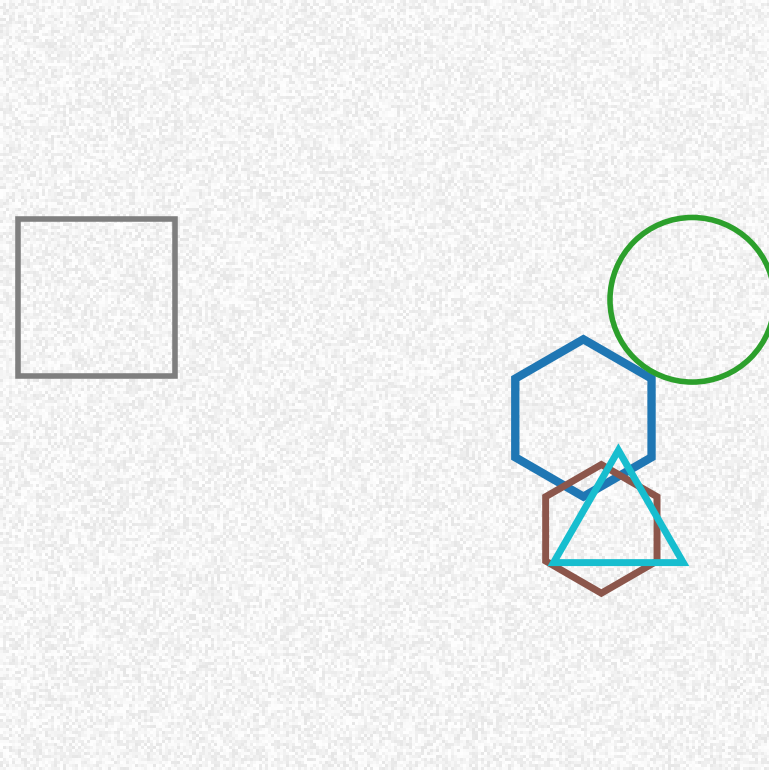[{"shape": "hexagon", "thickness": 3, "radius": 0.51, "center": [0.758, 0.457]}, {"shape": "circle", "thickness": 2, "radius": 0.53, "center": [0.899, 0.611]}, {"shape": "hexagon", "thickness": 2.5, "radius": 0.42, "center": [0.781, 0.313]}, {"shape": "square", "thickness": 2, "radius": 0.51, "center": [0.125, 0.614]}, {"shape": "triangle", "thickness": 2.5, "radius": 0.49, "center": [0.803, 0.318]}]